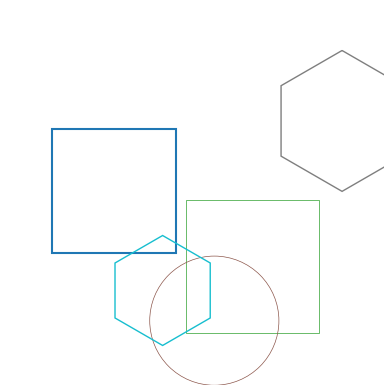[{"shape": "square", "thickness": 1.5, "radius": 0.81, "center": [0.296, 0.504]}, {"shape": "square", "thickness": 0.5, "radius": 0.87, "center": [0.656, 0.308]}, {"shape": "circle", "thickness": 0.5, "radius": 0.84, "center": [0.557, 0.167]}, {"shape": "hexagon", "thickness": 1, "radius": 0.91, "center": [0.888, 0.686]}, {"shape": "hexagon", "thickness": 1, "radius": 0.71, "center": [0.422, 0.245]}]